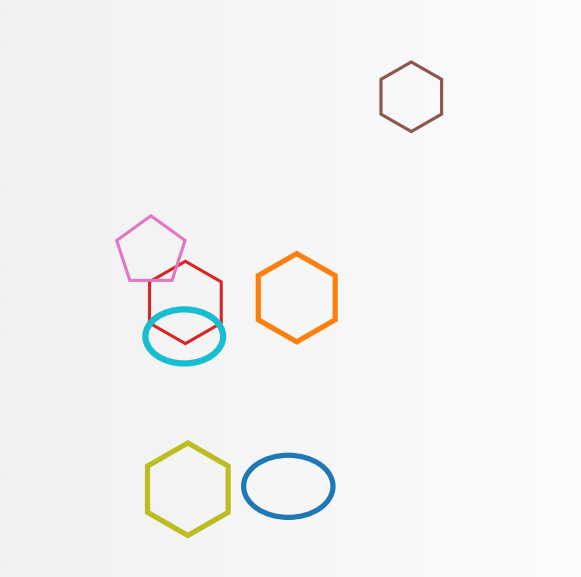[{"shape": "oval", "thickness": 2.5, "radius": 0.38, "center": [0.496, 0.157]}, {"shape": "hexagon", "thickness": 2.5, "radius": 0.38, "center": [0.511, 0.484]}, {"shape": "hexagon", "thickness": 1.5, "radius": 0.36, "center": [0.319, 0.475]}, {"shape": "hexagon", "thickness": 1.5, "radius": 0.3, "center": [0.708, 0.832]}, {"shape": "pentagon", "thickness": 1.5, "radius": 0.31, "center": [0.26, 0.564]}, {"shape": "hexagon", "thickness": 2.5, "radius": 0.4, "center": [0.323, 0.152]}, {"shape": "oval", "thickness": 3, "radius": 0.33, "center": [0.317, 0.417]}]